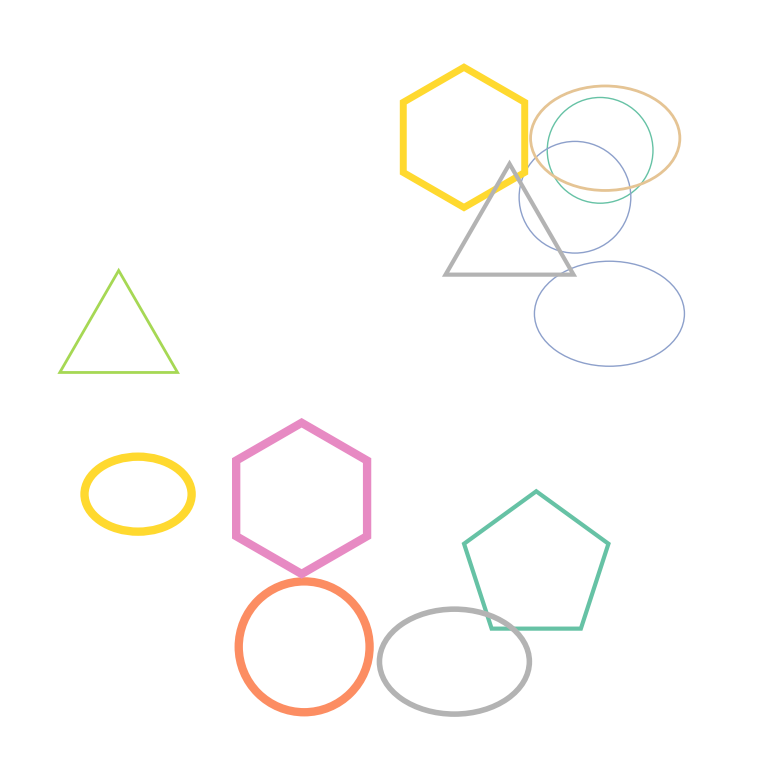[{"shape": "circle", "thickness": 0.5, "radius": 0.34, "center": [0.779, 0.805]}, {"shape": "pentagon", "thickness": 1.5, "radius": 0.49, "center": [0.696, 0.263]}, {"shape": "circle", "thickness": 3, "radius": 0.42, "center": [0.395, 0.16]}, {"shape": "oval", "thickness": 0.5, "radius": 0.49, "center": [0.791, 0.593]}, {"shape": "circle", "thickness": 0.5, "radius": 0.36, "center": [0.747, 0.744]}, {"shape": "hexagon", "thickness": 3, "radius": 0.49, "center": [0.392, 0.353]}, {"shape": "triangle", "thickness": 1, "radius": 0.44, "center": [0.154, 0.56]}, {"shape": "hexagon", "thickness": 2.5, "radius": 0.46, "center": [0.603, 0.822]}, {"shape": "oval", "thickness": 3, "radius": 0.35, "center": [0.179, 0.358]}, {"shape": "oval", "thickness": 1, "radius": 0.48, "center": [0.786, 0.82]}, {"shape": "oval", "thickness": 2, "radius": 0.49, "center": [0.59, 0.141]}, {"shape": "triangle", "thickness": 1.5, "radius": 0.48, "center": [0.662, 0.691]}]